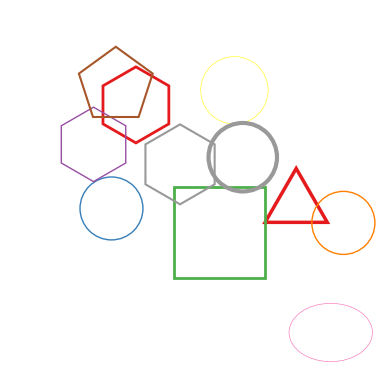[{"shape": "triangle", "thickness": 2.5, "radius": 0.47, "center": [0.769, 0.469]}, {"shape": "hexagon", "thickness": 2, "radius": 0.49, "center": [0.353, 0.728]}, {"shape": "circle", "thickness": 1, "radius": 0.41, "center": [0.29, 0.459]}, {"shape": "square", "thickness": 2, "radius": 0.59, "center": [0.571, 0.395]}, {"shape": "hexagon", "thickness": 1, "radius": 0.48, "center": [0.243, 0.625]}, {"shape": "circle", "thickness": 1, "radius": 0.41, "center": [0.892, 0.421]}, {"shape": "circle", "thickness": 0.5, "radius": 0.44, "center": [0.609, 0.766]}, {"shape": "pentagon", "thickness": 1.5, "radius": 0.5, "center": [0.301, 0.778]}, {"shape": "oval", "thickness": 0.5, "radius": 0.54, "center": [0.859, 0.136]}, {"shape": "hexagon", "thickness": 1.5, "radius": 0.52, "center": [0.468, 0.573]}, {"shape": "circle", "thickness": 3, "radius": 0.44, "center": [0.631, 0.592]}]